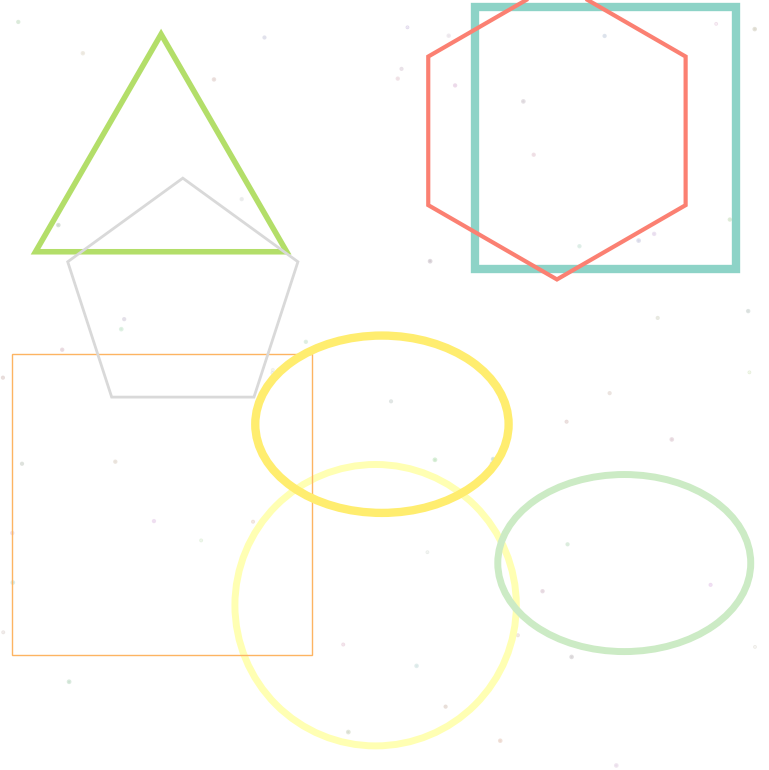[{"shape": "square", "thickness": 3, "radius": 0.85, "center": [0.786, 0.821]}, {"shape": "circle", "thickness": 2.5, "radius": 0.91, "center": [0.488, 0.214]}, {"shape": "hexagon", "thickness": 1.5, "radius": 0.96, "center": [0.723, 0.83]}, {"shape": "square", "thickness": 0.5, "radius": 0.98, "center": [0.211, 0.345]}, {"shape": "triangle", "thickness": 2, "radius": 0.94, "center": [0.209, 0.767]}, {"shape": "pentagon", "thickness": 1, "radius": 0.79, "center": [0.237, 0.611]}, {"shape": "oval", "thickness": 2.5, "radius": 0.82, "center": [0.811, 0.269]}, {"shape": "oval", "thickness": 3, "radius": 0.82, "center": [0.496, 0.449]}]